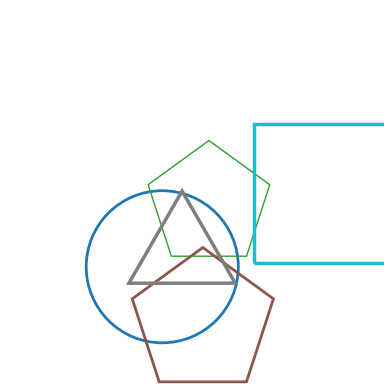[{"shape": "circle", "thickness": 2, "radius": 0.99, "center": [0.421, 0.307]}, {"shape": "pentagon", "thickness": 1, "radius": 0.83, "center": [0.543, 0.469]}, {"shape": "pentagon", "thickness": 2, "radius": 0.96, "center": [0.527, 0.164]}, {"shape": "triangle", "thickness": 2.5, "radius": 0.8, "center": [0.473, 0.344]}, {"shape": "square", "thickness": 2.5, "radius": 0.9, "center": [0.839, 0.497]}]